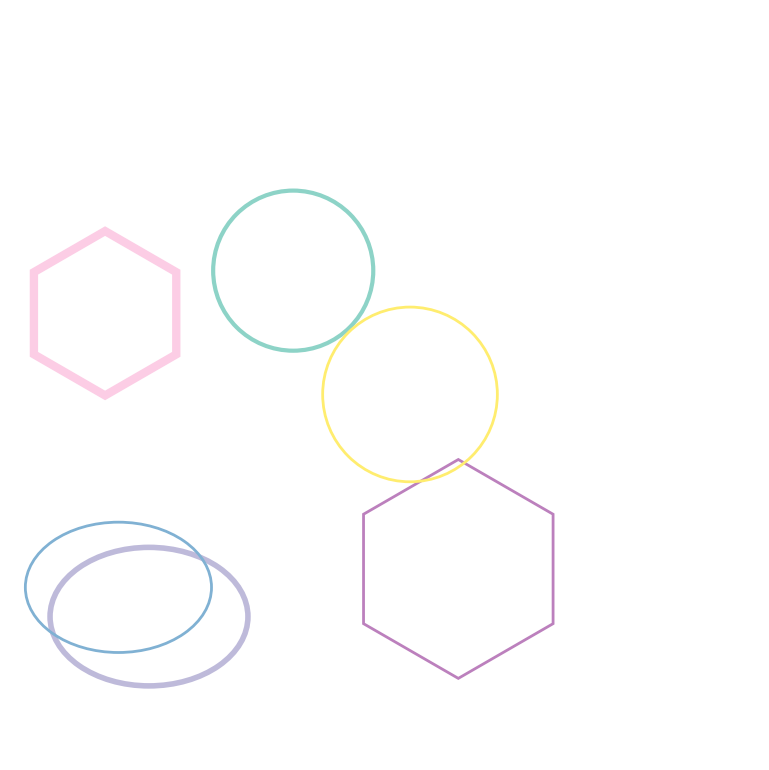[{"shape": "circle", "thickness": 1.5, "radius": 0.52, "center": [0.381, 0.649]}, {"shape": "oval", "thickness": 2, "radius": 0.64, "center": [0.193, 0.199]}, {"shape": "oval", "thickness": 1, "radius": 0.6, "center": [0.154, 0.237]}, {"shape": "hexagon", "thickness": 3, "radius": 0.53, "center": [0.136, 0.593]}, {"shape": "hexagon", "thickness": 1, "radius": 0.71, "center": [0.595, 0.261]}, {"shape": "circle", "thickness": 1, "radius": 0.57, "center": [0.532, 0.488]}]